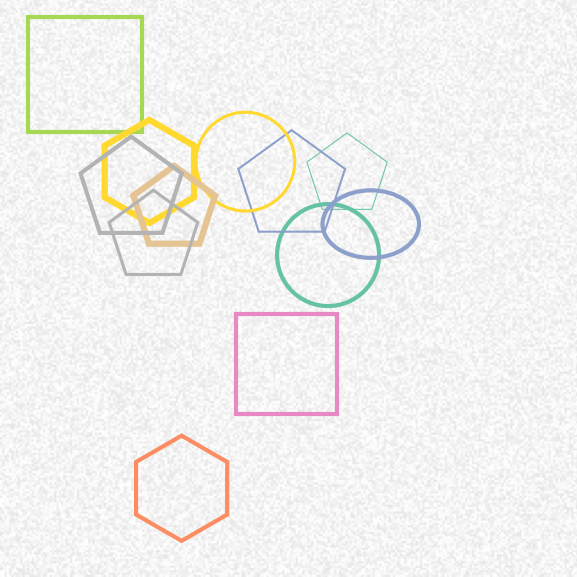[{"shape": "circle", "thickness": 2, "radius": 0.44, "center": [0.568, 0.557]}, {"shape": "pentagon", "thickness": 0.5, "radius": 0.37, "center": [0.601, 0.696]}, {"shape": "hexagon", "thickness": 2, "radius": 0.46, "center": [0.315, 0.154]}, {"shape": "pentagon", "thickness": 1, "radius": 0.49, "center": [0.505, 0.677]}, {"shape": "oval", "thickness": 2, "radius": 0.42, "center": [0.642, 0.611]}, {"shape": "square", "thickness": 2, "radius": 0.43, "center": [0.496, 0.369]}, {"shape": "square", "thickness": 2, "radius": 0.49, "center": [0.147, 0.87]}, {"shape": "hexagon", "thickness": 3, "radius": 0.45, "center": [0.259, 0.702]}, {"shape": "circle", "thickness": 1.5, "radius": 0.43, "center": [0.425, 0.719]}, {"shape": "pentagon", "thickness": 3, "radius": 0.37, "center": [0.302, 0.637]}, {"shape": "pentagon", "thickness": 1.5, "radius": 0.4, "center": [0.266, 0.589]}, {"shape": "pentagon", "thickness": 2, "radius": 0.46, "center": [0.227, 0.67]}]